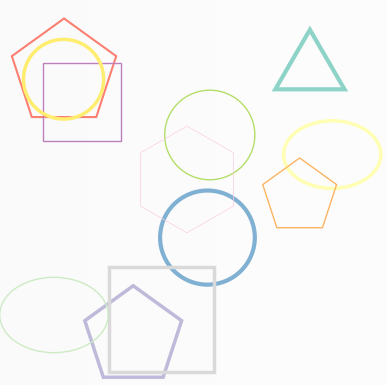[{"shape": "triangle", "thickness": 3, "radius": 0.52, "center": [0.8, 0.82]}, {"shape": "oval", "thickness": 2.5, "radius": 0.63, "center": [0.857, 0.599]}, {"shape": "pentagon", "thickness": 2.5, "radius": 0.66, "center": [0.344, 0.126]}, {"shape": "pentagon", "thickness": 1.5, "radius": 0.71, "center": [0.165, 0.81]}, {"shape": "circle", "thickness": 3, "radius": 0.61, "center": [0.535, 0.383]}, {"shape": "pentagon", "thickness": 1, "radius": 0.5, "center": [0.773, 0.49]}, {"shape": "circle", "thickness": 1, "radius": 0.58, "center": [0.541, 0.649]}, {"shape": "hexagon", "thickness": 0.5, "radius": 0.69, "center": [0.483, 0.534]}, {"shape": "square", "thickness": 2.5, "radius": 0.68, "center": [0.417, 0.17]}, {"shape": "square", "thickness": 1, "radius": 0.5, "center": [0.211, 0.735]}, {"shape": "oval", "thickness": 1, "radius": 0.7, "center": [0.139, 0.182]}, {"shape": "circle", "thickness": 2.5, "radius": 0.52, "center": [0.164, 0.794]}]